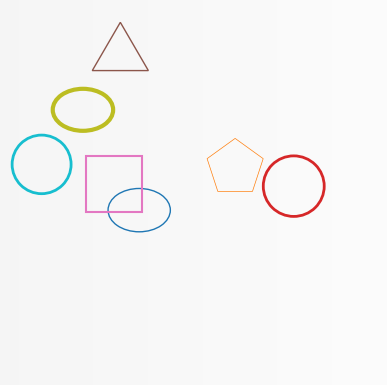[{"shape": "oval", "thickness": 1, "radius": 0.4, "center": [0.359, 0.454]}, {"shape": "pentagon", "thickness": 0.5, "radius": 0.38, "center": [0.607, 0.564]}, {"shape": "circle", "thickness": 2, "radius": 0.39, "center": [0.758, 0.517]}, {"shape": "triangle", "thickness": 1, "radius": 0.42, "center": [0.311, 0.858]}, {"shape": "square", "thickness": 1.5, "radius": 0.36, "center": [0.295, 0.521]}, {"shape": "oval", "thickness": 3, "radius": 0.39, "center": [0.214, 0.715]}, {"shape": "circle", "thickness": 2, "radius": 0.38, "center": [0.107, 0.573]}]